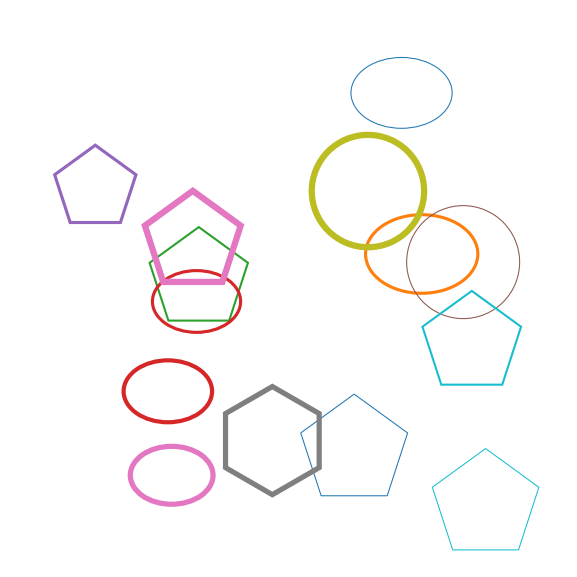[{"shape": "pentagon", "thickness": 0.5, "radius": 0.49, "center": [0.613, 0.219]}, {"shape": "oval", "thickness": 0.5, "radius": 0.44, "center": [0.695, 0.838]}, {"shape": "oval", "thickness": 1.5, "radius": 0.49, "center": [0.73, 0.559]}, {"shape": "pentagon", "thickness": 1, "radius": 0.45, "center": [0.344, 0.516]}, {"shape": "oval", "thickness": 1.5, "radius": 0.38, "center": [0.34, 0.477]}, {"shape": "oval", "thickness": 2, "radius": 0.38, "center": [0.291, 0.322]}, {"shape": "pentagon", "thickness": 1.5, "radius": 0.37, "center": [0.165, 0.674]}, {"shape": "circle", "thickness": 0.5, "radius": 0.49, "center": [0.802, 0.545]}, {"shape": "pentagon", "thickness": 3, "radius": 0.44, "center": [0.334, 0.581]}, {"shape": "oval", "thickness": 2.5, "radius": 0.36, "center": [0.297, 0.176]}, {"shape": "hexagon", "thickness": 2.5, "radius": 0.47, "center": [0.472, 0.236]}, {"shape": "circle", "thickness": 3, "radius": 0.49, "center": [0.637, 0.668]}, {"shape": "pentagon", "thickness": 1, "radius": 0.45, "center": [0.817, 0.406]}, {"shape": "pentagon", "thickness": 0.5, "radius": 0.48, "center": [0.841, 0.125]}]